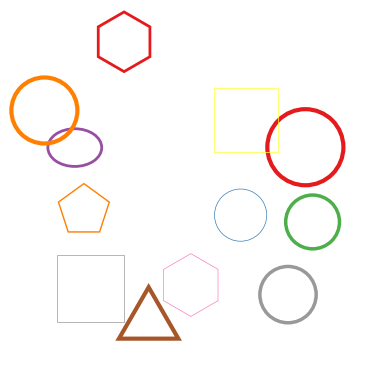[{"shape": "circle", "thickness": 3, "radius": 0.49, "center": [0.793, 0.618]}, {"shape": "hexagon", "thickness": 2, "radius": 0.39, "center": [0.322, 0.891]}, {"shape": "circle", "thickness": 0.5, "radius": 0.34, "center": [0.625, 0.441]}, {"shape": "circle", "thickness": 2.5, "radius": 0.35, "center": [0.812, 0.424]}, {"shape": "oval", "thickness": 2, "radius": 0.35, "center": [0.194, 0.617]}, {"shape": "circle", "thickness": 3, "radius": 0.43, "center": [0.115, 0.713]}, {"shape": "pentagon", "thickness": 1, "radius": 0.35, "center": [0.218, 0.454]}, {"shape": "square", "thickness": 0.5, "radius": 0.41, "center": [0.639, 0.689]}, {"shape": "triangle", "thickness": 3, "radius": 0.45, "center": [0.386, 0.165]}, {"shape": "hexagon", "thickness": 0.5, "radius": 0.41, "center": [0.496, 0.26]}, {"shape": "square", "thickness": 0.5, "radius": 0.44, "center": [0.235, 0.251]}, {"shape": "circle", "thickness": 2.5, "radius": 0.37, "center": [0.748, 0.235]}]